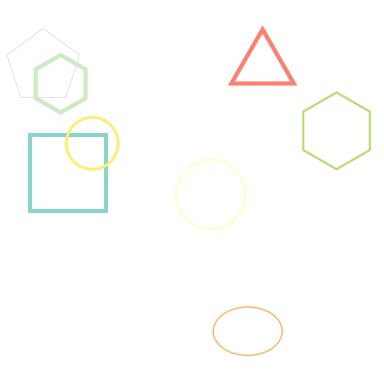[{"shape": "square", "thickness": 3, "radius": 0.49, "center": [0.177, 0.551]}, {"shape": "circle", "thickness": 1, "radius": 0.45, "center": [0.547, 0.495]}, {"shape": "triangle", "thickness": 3, "radius": 0.47, "center": [0.682, 0.83]}, {"shape": "oval", "thickness": 1, "radius": 0.45, "center": [0.643, 0.14]}, {"shape": "hexagon", "thickness": 1.5, "radius": 0.5, "center": [0.874, 0.66]}, {"shape": "pentagon", "thickness": 0.5, "radius": 0.5, "center": [0.113, 0.827]}, {"shape": "hexagon", "thickness": 3, "radius": 0.37, "center": [0.158, 0.782]}, {"shape": "circle", "thickness": 2, "radius": 0.34, "center": [0.24, 0.628]}]